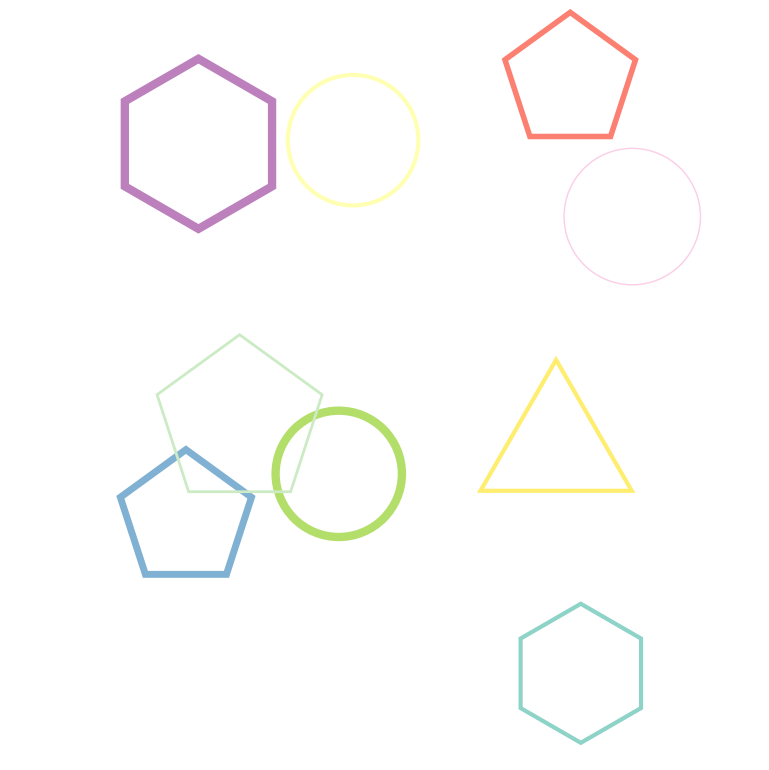[{"shape": "hexagon", "thickness": 1.5, "radius": 0.45, "center": [0.754, 0.126]}, {"shape": "circle", "thickness": 1.5, "radius": 0.42, "center": [0.459, 0.818]}, {"shape": "pentagon", "thickness": 2, "radius": 0.45, "center": [0.741, 0.895]}, {"shape": "pentagon", "thickness": 2.5, "radius": 0.45, "center": [0.241, 0.327]}, {"shape": "circle", "thickness": 3, "radius": 0.41, "center": [0.44, 0.385]}, {"shape": "circle", "thickness": 0.5, "radius": 0.44, "center": [0.821, 0.719]}, {"shape": "hexagon", "thickness": 3, "radius": 0.55, "center": [0.258, 0.813]}, {"shape": "pentagon", "thickness": 1, "radius": 0.56, "center": [0.311, 0.453]}, {"shape": "triangle", "thickness": 1.5, "radius": 0.57, "center": [0.722, 0.419]}]